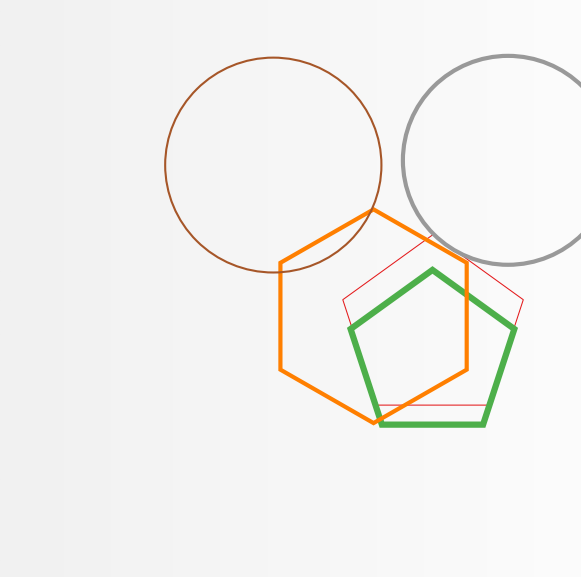[{"shape": "pentagon", "thickness": 0.5, "radius": 0.82, "center": [0.745, 0.43]}, {"shape": "pentagon", "thickness": 3, "radius": 0.74, "center": [0.744, 0.384]}, {"shape": "hexagon", "thickness": 2, "radius": 0.93, "center": [0.643, 0.452]}, {"shape": "circle", "thickness": 1, "radius": 0.93, "center": [0.47, 0.713]}, {"shape": "circle", "thickness": 2, "radius": 0.9, "center": [0.874, 0.722]}]